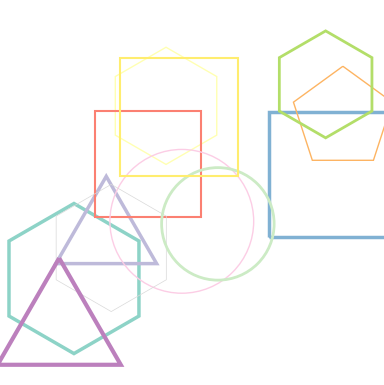[{"shape": "hexagon", "thickness": 2.5, "radius": 0.97, "center": [0.192, 0.277]}, {"shape": "hexagon", "thickness": 1, "radius": 0.76, "center": [0.431, 0.725]}, {"shape": "triangle", "thickness": 2.5, "radius": 0.76, "center": [0.276, 0.391]}, {"shape": "square", "thickness": 1.5, "radius": 0.69, "center": [0.385, 0.574]}, {"shape": "square", "thickness": 2.5, "radius": 0.81, "center": [0.86, 0.548]}, {"shape": "pentagon", "thickness": 1, "radius": 0.68, "center": [0.891, 0.693]}, {"shape": "hexagon", "thickness": 2, "radius": 0.69, "center": [0.846, 0.781]}, {"shape": "circle", "thickness": 1, "radius": 0.93, "center": [0.472, 0.425]}, {"shape": "hexagon", "thickness": 0.5, "radius": 0.83, "center": [0.289, 0.356]}, {"shape": "triangle", "thickness": 3, "radius": 0.92, "center": [0.154, 0.145]}, {"shape": "circle", "thickness": 2, "radius": 0.73, "center": [0.566, 0.418]}, {"shape": "square", "thickness": 1.5, "radius": 0.76, "center": [0.464, 0.697]}]